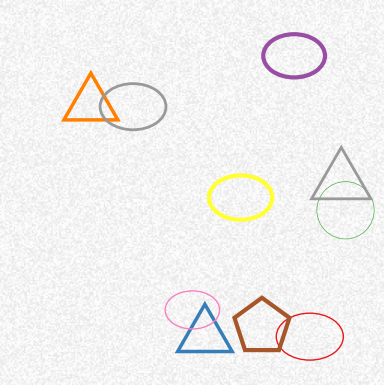[{"shape": "oval", "thickness": 1, "radius": 0.44, "center": [0.805, 0.126]}, {"shape": "triangle", "thickness": 2.5, "radius": 0.41, "center": [0.532, 0.128]}, {"shape": "circle", "thickness": 0.5, "radius": 0.37, "center": [0.897, 0.454]}, {"shape": "oval", "thickness": 3, "radius": 0.4, "center": [0.764, 0.855]}, {"shape": "triangle", "thickness": 2.5, "radius": 0.4, "center": [0.236, 0.729]}, {"shape": "oval", "thickness": 3, "radius": 0.41, "center": [0.625, 0.487]}, {"shape": "pentagon", "thickness": 3, "radius": 0.38, "center": [0.68, 0.151]}, {"shape": "oval", "thickness": 1, "radius": 0.35, "center": [0.5, 0.195]}, {"shape": "oval", "thickness": 2, "radius": 0.43, "center": [0.346, 0.723]}, {"shape": "triangle", "thickness": 2, "radius": 0.45, "center": [0.886, 0.528]}]